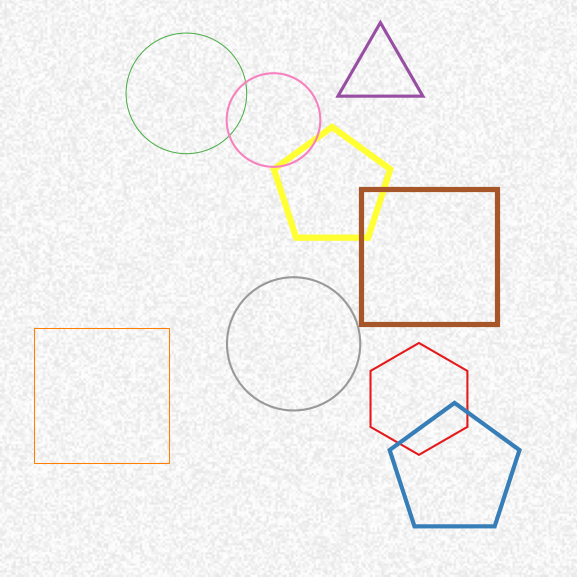[{"shape": "hexagon", "thickness": 1, "radius": 0.48, "center": [0.725, 0.308]}, {"shape": "pentagon", "thickness": 2, "radius": 0.59, "center": [0.787, 0.183]}, {"shape": "circle", "thickness": 0.5, "radius": 0.52, "center": [0.323, 0.837]}, {"shape": "triangle", "thickness": 1.5, "radius": 0.42, "center": [0.659, 0.875]}, {"shape": "square", "thickness": 0.5, "radius": 0.58, "center": [0.176, 0.315]}, {"shape": "pentagon", "thickness": 3, "radius": 0.53, "center": [0.575, 0.673]}, {"shape": "square", "thickness": 2.5, "radius": 0.59, "center": [0.743, 0.555]}, {"shape": "circle", "thickness": 1, "radius": 0.41, "center": [0.474, 0.791]}, {"shape": "circle", "thickness": 1, "radius": 0.58, "center": [0.508, 0.404]}]